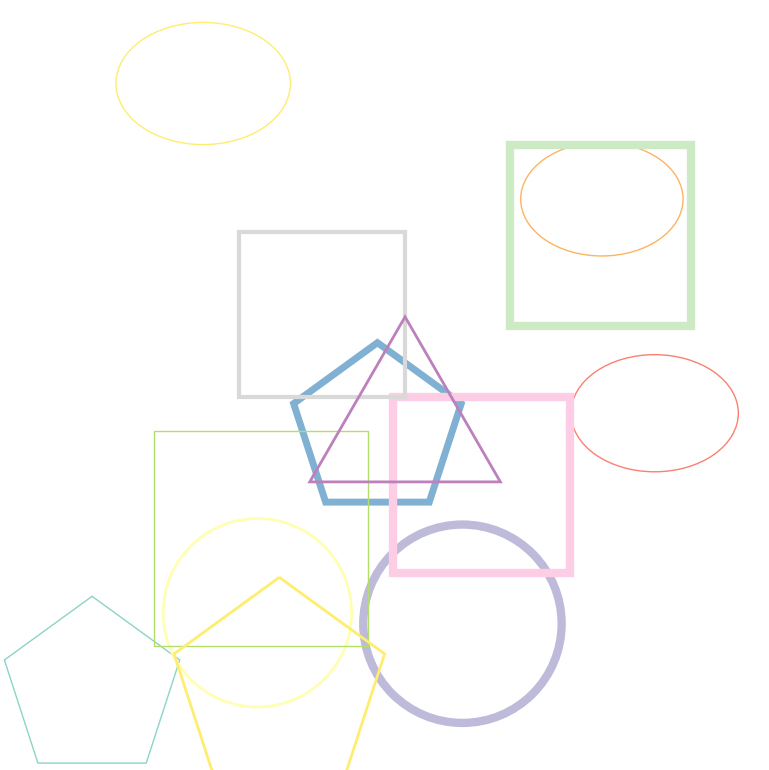[{"shape": "pentagon", "thickness": 0.5, "radius": 0.6, "center": [0.12, 0.106]}, {"shape": "circle", "thickness": 1, "radius": 0.61, "center": [0.334, 0.204]}, {"shape": "circle", "thickness": 3, "radius": 0.64, "center": [0.601, 0.19]}, {"shape": "oval", "thickness": 0.5, "radius": 0.54, "center": [0.85, 0.463]}, {"shape": "pentagon", "thickness": 2.5, "radius": 0.57, "center": [0.49, 0.44]}, {"shape": "oval", "thickness": 0.5, "radius": 0.53, "center": [0.782, 0.741]}, {"shape": "square", "thickness": 0.5, "radius": 0.7, "center": [0.339, 0.301]}, {"shape": "square", "thickness": 3, "radius": 0.57, "center": [0.625, 0.37]}, {"shape": "square", "thickness": 1.5, "radius": 0.54, "center": [0.418, 0.592]}, {"shape": "triangle", "thickness": 1, "radius": 0.71, "center": [0.526, 0.446]}, {"shape": "square", "thickness": 3, "radius": 0.59, "center": [0.78, 0.694]}, {"shape": "oval", "thickness": 0.5, "radius": 0.57, "center": [0.264, 0.892]}, {"shape": "pentagon", "thickness": 1, "radius": 0.72, "center": [0.363, 0.106]}]